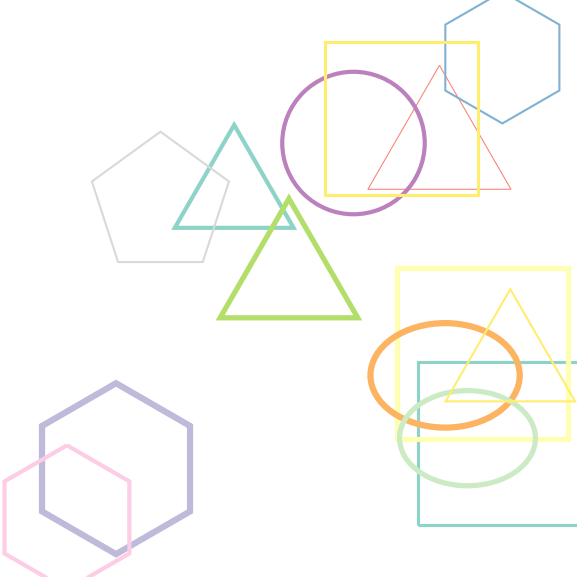[{"shape": "square", "thickness": 1.5, "radius": 0.71, "center": [0.866, 0.231]}, {"shape": "triangle", "thickness": 2, "radius": 0.59, "center": [0.405, 0.664]}, {"shape": "square", "thickness": 2.5, "radius": 0.74, "center": [0.835, 0.386]}, {"shape": "hexagon", "thickness": 3, "radius": 0.74, "center": [0.201, 0.188]}, {"shape": "triangle", "thickness": 0.5, "radius": 0.72, "center": [0.761, 0.743]}, {"shape": "hexagon", "thickness": 1, "radius": 0.57, "center": [0.87, 0.899]}, {"shape": "oval", "thickness": 3, "radius": 0.65, "center": [0.771, 0.349]}, {"shape": "triangle", "thickness": 2.5, "radius": 0.69, "center": [0.5, 0.518]}, {"shape": "hexagon", "thickness": 2, "radius": 0.62, "center": [0.116, 0.103]}, {"shape": "pentagon", "thickness": 1, "radius": 0.62, "center": [0.278, 0.646]}, {"shape": "circle", "thickness": 2, "radius": 0.62, "center": [0.612, 0.751]}, {"shape": "oval", "thickness": 2.5, "radius": 0.59, "center": [0.81, 0.24]}, {"shape": "triangle", "thickness": 1, "radius": 0.65, "center": [0.884, 0.369]}, {"shape": "square", "thickness": 1.5, "radius": 0.66, "center": [0.695, 0.794]}]